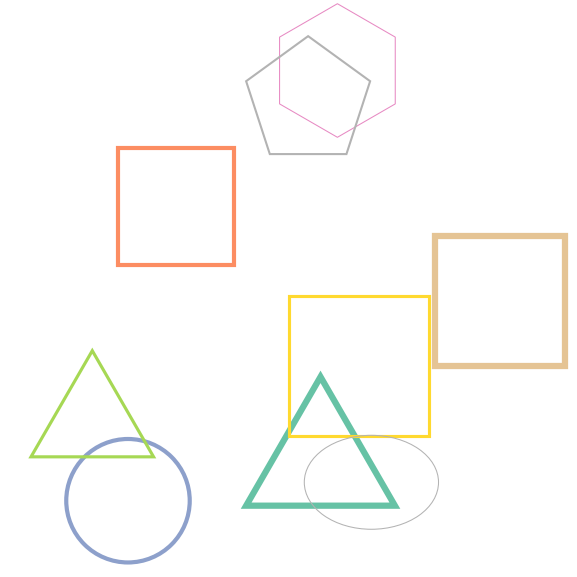[{"shape": "triangle", "thickness": 3, "radius": 0.74, "center": [0.555, 0.198]}, {"shape": "square", "thickness": 2, "radius": 0.5, "center": [0.305, 0.642]}, {"shape": "circle", "thickness": 2, "radius": 0.53, "center": [0.222, 0.132]}, {"shape": "hexagon", "thickness": 0.5, "radius": 0.58, "center": [0.584, 0.877]}, {"shape": "triangle", "thickness": 1.5, "radius": 0.61, "center": [0.16, 0.269]}, {"shape": "square", "thickness": 1.5, "radius": 0.6, "center": [0.621, 0.366]}, {"shape": "square", "thickness": 3, "radius": 0.56, "center": [0.866, 0.478]}, {"shape": "oval", "thickness": 0.5, "radius": 0.58, "center": [0.643, 0.164]}, {"shape": "pentagon", "thickness": 1, "radius": 0.56, "center": [0.534, 0.824]}]